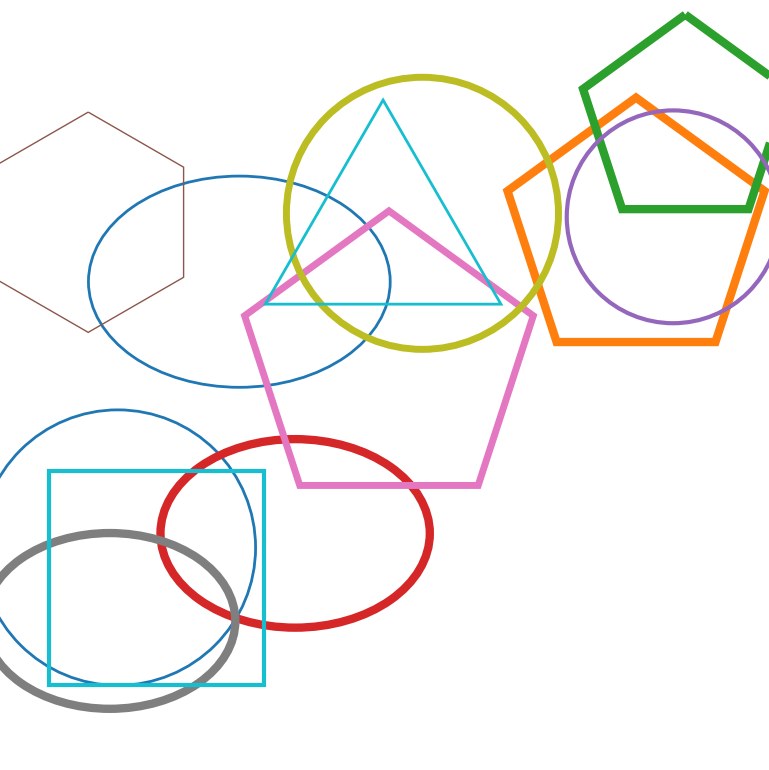[{"shape": "circle", "thickness": 1, "radius": 0.89, "center": [0.153, 0.289]}, {"shape": "oval", "thickness": 1, "radius": 0.98, "center": [0.311, 0.634]}, {"shape": "pentagon", "thickness": 3, "radius": 0.88, "center": [0.826, 0.698]}, {"shape": "pentagon", "thickness": 3, "radius": 0.7, "center": [0.89, 0.841]}, {"shape": "oval", "thickness": 3, "radius": 0.87, "center": [0.383, 0.307]}, {"shape": "circle", "thickness": 1.5, "radius": 0.69, "center": [0.874, 0.718]}, {"shape": "hexagon", "thickness": 0.5, "radius": 0.72, "center": [0.115, 0.711]}, {"shape": "pentagon", "thickness": 2.5, "radius": 0.99, "center": [0.505, 0.529]}, {"shape": "oval", "thickness": 3, "radius": 0.82, "center": [0.143, 0.194]}, {"shape": "circle", "thickness": 2.5, "radius": 0.88, "center": [0.549, 0.723]}, {"shape": "square", "thickness": 1.5, "radius": 0.7, "center": [0.203, 0.25]}, {"shape": "triangle", "thickness": 1, "radius": 0.88, "center": [0.497, 0.693]}]